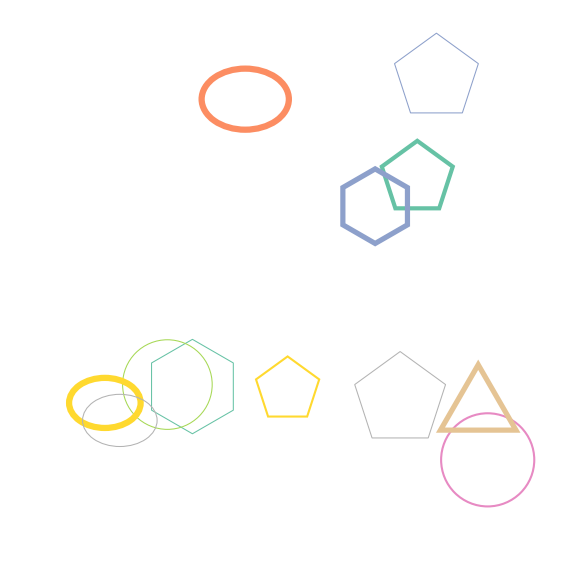[{"shape": "hexagon", "thickness": 0.5, "radius": 0.41, "center": [0.333, 0.33]}, {"shape": "pentagon", "thickness": 2, "radius": 0.32, "center": [0.723, 0.691]}, {"shape": "oval", "thickness": 3, "radius": 0.38, "center": [0.425, 0.827]}, {"shape": "hexagon", "thickness": 2.5, "radius": 0.32, "center": [0.65, 0.642]}, {"shape": "pentagon", "thickness": 0.5, "radius": 0.38, "center": [0.756, 0.865]}, {"shape": "circle", "thickness": 1, "radius": 0.4, "center": [0.844, 0.203]}, {"shape": "circle", "thickness": 0.5, "radius": 0.39, "center": [0.29, 0.333]}, {"shape": "oval", "thickness": 3, "radius": 0.31, "center": [0.182, 0.301]}, {"shape": "pentagon", "thickness": 1, "radius": 0.29, "center": [0.498, 0.324]}, {"shape": "triangle", "thickness": 2.5, "radius": 0.38, "center": [0.828, 0.292]}, {"shape": "pentagon", "thickness": 0.5, "radius": 0.41, "center": [0.693, 0.308]}, {"shape": "oval", "thickness": 0.5, "radius": 0.32, "center": [0.208, 0.271]}]